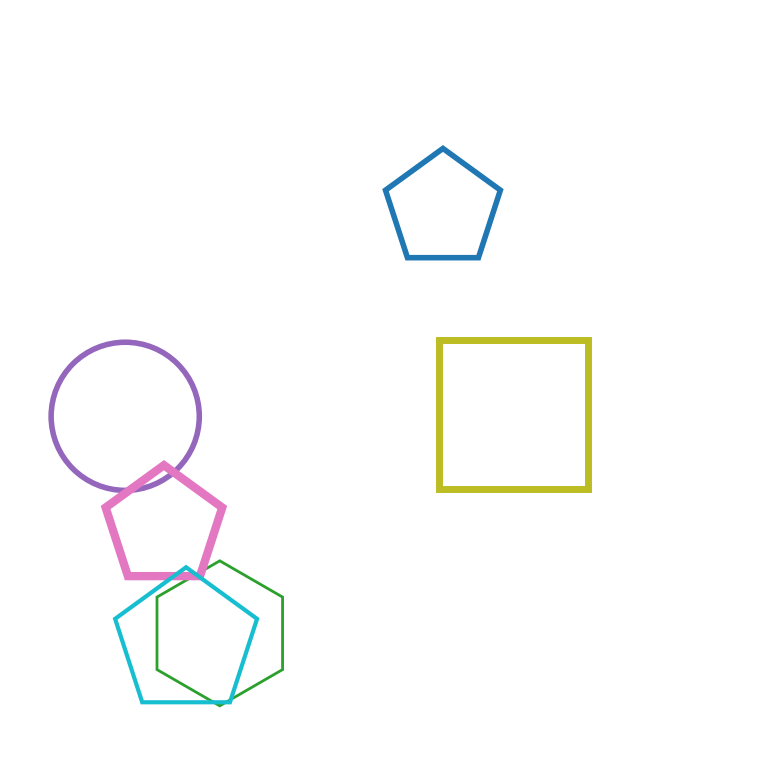[{"shape": "pentagon", "thickness": 2, "radius": 0.39, "center": [0.575, 0.729]}, {"shape": "hexagon", "thickness": 1, "radius": 0.47, "center": [0.285, 0.177]}, {"shape": "circle", "thickness": 2, "radius": 0.48, "center": [0.163, 0.459]}, {"shape": "pentagon", "thickness": 3, "radius": 0.4, "center": [0.213, 0.316]}, {"shape": "square", "thickness": 2.5, "radius": 0.48, "center": [0.667, 0.461]}, {"shape": "pentagon", "thickness": 1.5, "radius": 0.48, "center": [0.242, 0.166]}]